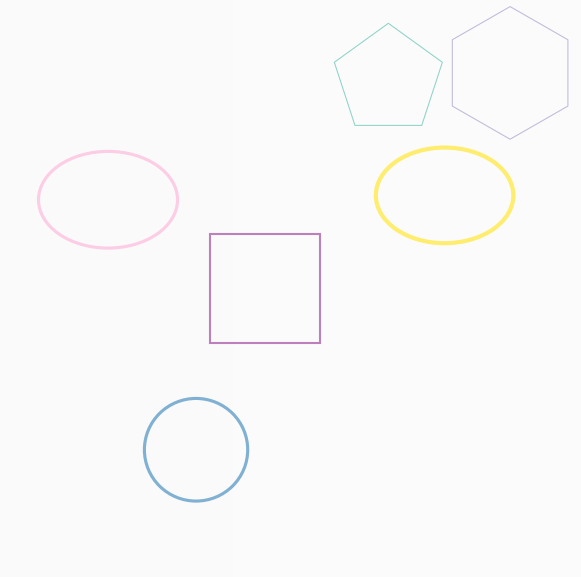[{"shape": "pentagon", "thickness": 0.5, "radius": 0.49, "center": [0.668, 0.861]}, {"shape": "hexagon", "thickness": 0.5, "radius": 0.57, "center": [0.878, 0.873]}, {"shape": "circle", "thickness": 1.5, "radius": 0.44, "center": [0.337, 0.22]}, {"shape": "oval", "thickness": 1.5, "radius": 0.6, "center": [0.186, 0.653]}, {"shape": "square", "thickness": 1, "radius": 0.47, "center": [0.456, 0.499]}, {"shape": "oval", "thickness": 2, "radius": 0.59, "center": [0.765, 0.661]}]